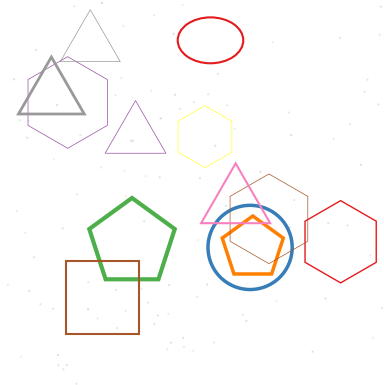[{"shape": "oval", "thickness": 1.5, "radius": 0.43, "center": [0.547, 0.895]}, {"shape": "hexagon", "thickness": 1, "radius": 0.53, "center": [0.885, 0.372]}, {"shape": "circle", "thickness": 2.5, "radius": 0.55, "center": [0.65, 0.357]}, {"shape": "pentagon", "thickness": 3, "radius": 0.58, "center": [0.343, 0.369]}, {"shape": "hexagon", "thickness": 0.5, "radius": 0.59, "center": [0.176, 0.734]}, {"shape": "triangle", "thickness": 0.5, "radius": 0.46, "center": [0.352, 0.648]}, {"shape": "pentagon", "thickness": 2.5, "radius": 0.42, "center": [0.657, 0.356]}, {"shape": "hexagon", "thickness": 0.5, "radius": 0.4, "center": [0.532, 0.645]}, {"shape": "square", "thickness": 1.5, "radius": 0.47, "center": [0.267, 0.227]}, {"shape": "hexagon", "thickness": 0.5, "radius": 0.58, "center": [0.699, 0.432]}, {"shape": "triangle", "thickness": 1.5, "radius": 0.52, "center": [0.612, 0.472]}, {"shape": "triangle", "thickness": 2, "radius": 0.49, "center": [0.133, 0.753]}, {"shape": "triangle", "thickness": 0.5, "radius": 0.45, "center": [0.235, 0.885]}]